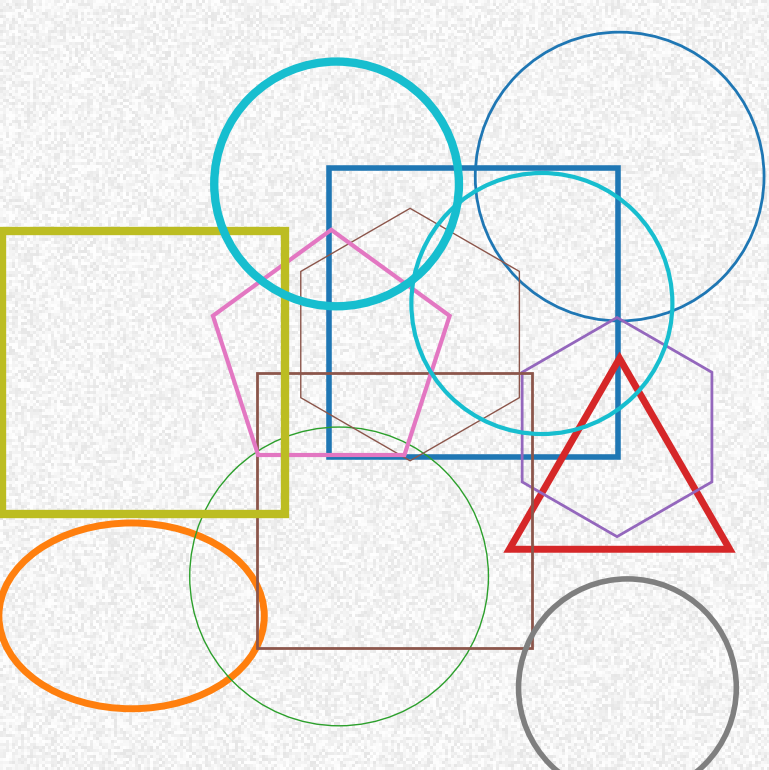[{"shape": "square", "thickness": 2, "radius": 0.94, "center": [0.615, 0.594]}, {"shape": "circle", "thickness": 1, "radius": 0.94, "center": [0.805, 0.771]}, {"shape": "oval", "thickness": 2.5, "radius": 0.86, "center": [0.171, 0.2]}, {"shape": "circle", "thickness": 0.5, "radius": 0.97, "center": [0.44, 0.251]}, {"shape": "triangle", "thickness": 2.5, "radius": 0.83, "center": [0.805, 0.369]}, {"shape": "hexagon", "thickness": 1, "radius": 0.71, "center": [0.801, 0.445]}, {"shape": "hexagon", "thickness": 0.5, "radius": 0.82, "center": [0.533, 0.566]}, {"shape": "square", "thickness": 1, "radius": 0.89, "center": [0.513, 0.337]}, {"shape": "pentagon", "thickness": 1.5, "radius": 0.81, "center": [0.43, 0.54]}, {"shape": "circle", "thickness": 2, "radius": 0.71, "center": [0.815, 0.107]}, {"shape": "square", "thickness": 3, "radius": 0.92, "center": [0.186, 0.516]}, {"shape": "circle", "thickness": 3, "radius": 0.79, "center": [0.437, 0.761]}, {"shape": "circle", "thickness": 1.5, "radius": 0.85, "center": [0.704, 0.606]}]